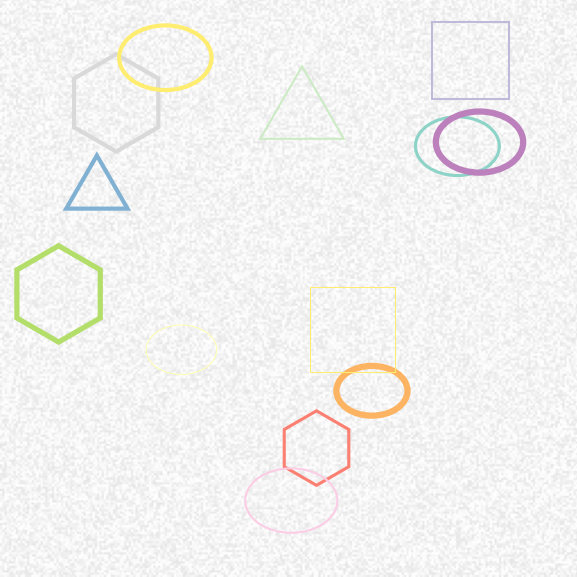[{"shape": "oval", "thickness": 1.5, "radius": 0.36, "center": [0.792, 0.746]}, {"shape": "oval", "thickness": 0.5, "radius": 0.31, "center": [0.314, 0.393]}, {"shape": "square", "thickness": 1, "radius": 0.34, "center": [0.815, 0.894]}, {"shape": "hexagon", "thickness": 1.5, "radius": 0.32, "center": [0.548, 0.223]}, {"shape": "triangle", "thickness": 2, "radius": 0.31, "center": [0.168, 0.669]}, {"shape": "oval", "thickness": 3, "radius": 0.31, "center": [0.644, 0.322]}, {"shape": "hexagon", "thickness": 2.5, "radius": 0.42, "center": [0.101, 0.49]}, {"shape": "oval", "thickness": 1, "radius": 0.4, "center": [0.504, 0.132]}, {"shape": "hexagon", "thickness": 2, "radius": 0.42, "center": [0.201, 0.821]}, {"shape": "oval", "thickness": 3, "radius": 0.38, "center": [0.83, 0.753]}, {"shape": "triangle", "thickness": 1, "radius": 0.42, "center": [0.523, 0.801]}, {"shape": "oval", "thickness": 2, "radius": 0.4, "center": [0.286, 0.899]}, {"shape": "square", "thickness": 0.5, "radius": 0.37, "center": [0.61, 0.429]}]